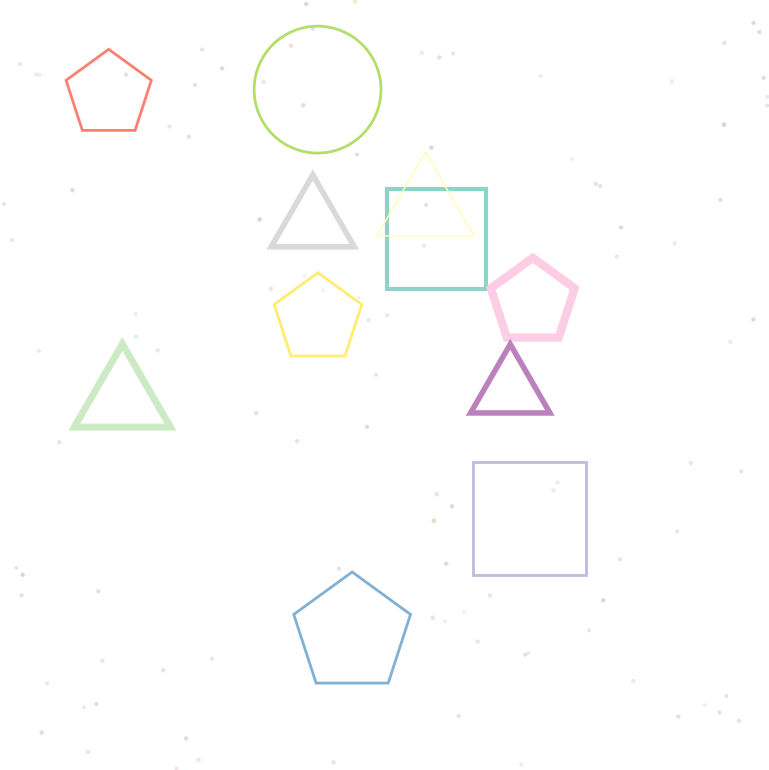[{"shape": "square", "thickness": 1.5, "radius": 0.32, "center": [0.567, 0.69]}, {"shape": "triangle", "thickness": 0.5, "radius": 0.36, "center": [0.553, 0.73]}, {"shape": "square", "thickness": 1, "radius": 0.37, "center": [0.688, 0.326]}, {"shape": "pentagon", "thickness": 1, "radius": 0.29, "center": [0.141, 0.878]}, {"shape": "pentagon", "thickness": 1, "radius": 0.4, "center": [0.457, 0.177]}, {"shape": "circle", "thickness": 1, "radius": 0.41, "center": [0.412, 0.884]}, {"shape": "pentagon", "thickness": 3, "radius": 0.29, "center": [0.692, 0.608]}, {"shape": "triangle", "thickness": 2, "radius": 0.31, "center": [0.406, 0.711]}, {"shape": "triangle", "thickness": 2, "radius": 0.3, "center": [0.663, 0.493]}, {"shape": "triangle", "thickness": 2.5, "radius": 0.36, "center": [0.159, 0.481]}, {"shape": "pentagon", "thickness": 1, "radius": 0.3, "center": [0.413, 0.586]}]